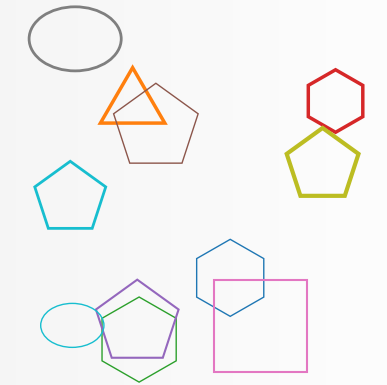[{"shape": "hexagon", "thickness": 1, "radius": 0.5, "center": [0.594, 0.278]}, {"shape": "triangle", "thickness": 2.5, "radius": 0.48, "center": [0.342, 0.728]}, {"shape": "hexagon", "thickness": 1, "radius": 0.55, "center": [0.359, 0.118]}, {"shape": "hexagon", "thickness": 2.5, "radius": 0.41, "center": [0.866, 0.738]}, {"shape": "pentagon", "thickness": 1.5, "radius": 0.56, "center": [0.354, 0.161]}, {"shape": "pentagon", "thickness": 1, "radius": 0.57, "center": [0.402, 0.669]}, {"shape": "square", "thickness": 1.5, "radius": 0.6, "center": [0.673, 0.153]}, {"shape": "oval", "thickness": 2, "radius": 0.59, "center": [0.194, 0.899]}, {"shape": "pentagon", "thickness": 3, "radius": 0.49, "center": [0.833, 0.57]}, {"shape": "pentagon", "thickness": 2, "radius": 0.48, "center": [0.181, 0.485]}, {"shape": "oval", "thickness": 1, "radius": 0.41, "center": [0.187, 0.155]}]